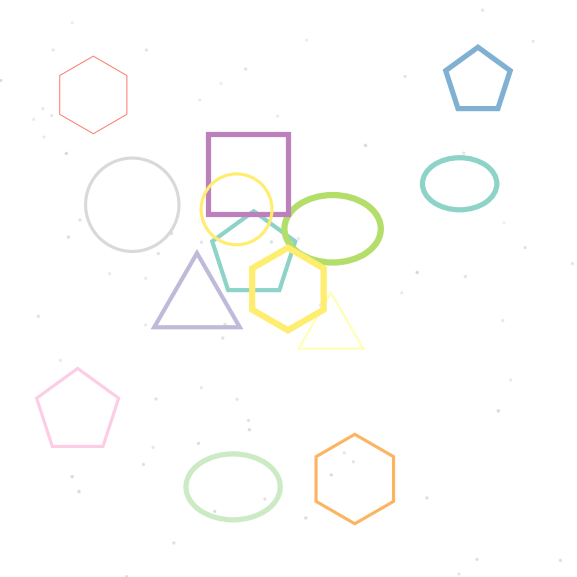[{"shape": "oval", "thickness": 2.5, "radius": 0.32, "center": [0.796, 0.681]}, {"shape": "pentagon", "thickness": 2, "radius": 0.38, "center": [0.439, 0.558]}, {"shape": "triangle", "thickness": 1, "radius": 0.32, "center": [0.573, 0.428]}, {"shape": "triangle", "thickness": 2, "radius": 0.43, "center": [0.341, 0.475]}, {"shape": "hexagon", "thickness": 0.5, "radius": 0.34, "center": [0.162, 0.835]}, {"shape": "pentagon", "thickness": 2.5, "radius": 0.29, "center": [0.828, 0.859]}, {"shape": "hexagon", "thickness": 1.5, "radius": 0.39, "center": [0.614, 0.17]}, {"shape": "oval", "thickness": 3, "radius": 0.42, "center": [0.576, 0.603]}, {"shape": "pentagon", "thickness": 1.5, "radius": 0.37, "center": [0.134, 0.287]}, {"shape": "circle", "thickness": 1.5, "radius": 0.4, "center": [0.229, 0.645]}, {"shape": "square", "thickness": 2.5, "radius": 0.35, "center": [0.429, 0.698]}, {"shape": "oval", "thickness": 2.5, "radius": 0.41, "center": [0.404, 0.156]}, {"shape": "circle", "thickness": 1.5, "radius": 0.31, "center": [0.41, 0.637]}, {"shape": "hexagon", "thickness": 3, "radius": 0.36, "center": [0.499, 0.499]}]